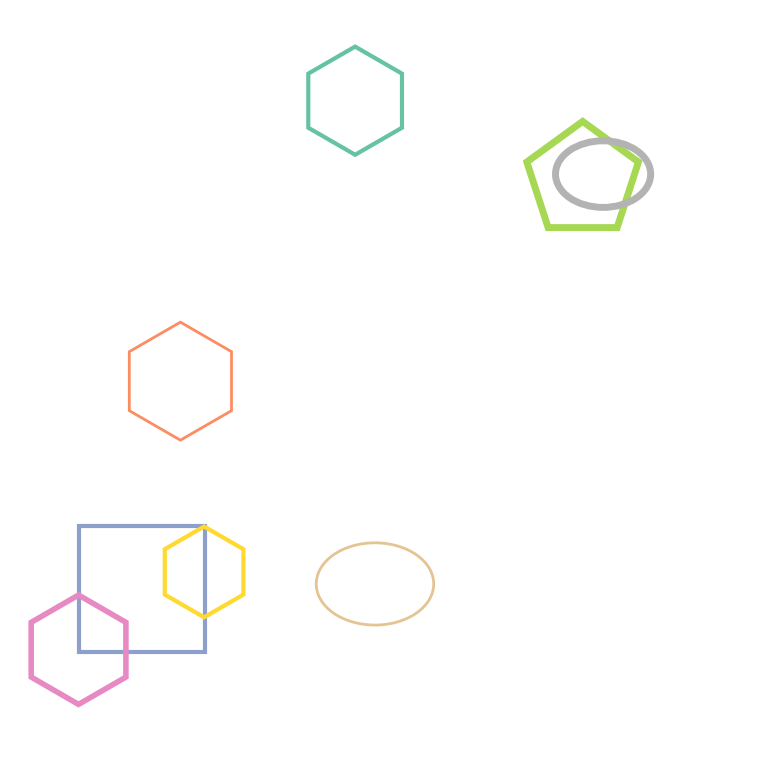[{"shape": "hexagon", "thickness": 1.5, "radius": 0.35, "center": [0.461, 0.869]}, {"shape": "hexagon", "thickness": 1, "radius": 0.38, "center": [0.234, 0.505]}, {"shape": "square", "thickness": 1.5, "radius": 0.41, "center": [0.185, 0.235]}, {"shape": "hexagon", "thickness": 2, "radius": 0.36, "center": [0.102, 0.156]}, {"shape": "pentagon", "thickness": 2.5, "radius": 0.38, "center": [0.757, 0.766]}, {"shape": "hexagon", "thickness": 1.5, "radius": 0.29, "center": [0.265, 0.257]}, {"shape": "oval", "thickness": 1, "radius": 0.38, "center": [0.487, 0.242]}, {"shape": "oval", "thickness": 2.5, "radius": 0.31, "center": [0.783, 0.774]}]